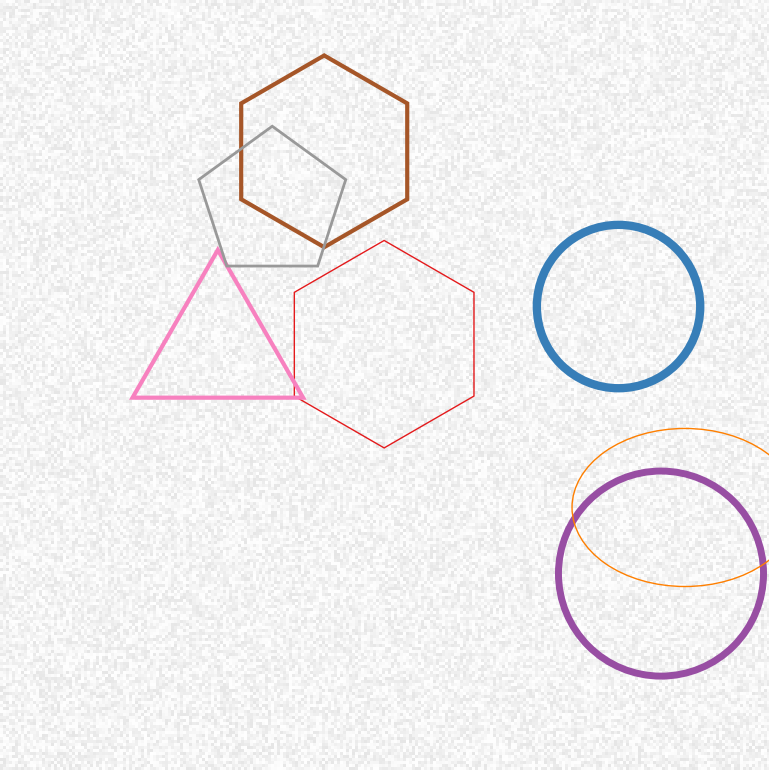[{"shape": "hexagon", "thickness": 0.5, "radius": 0.67, "center": [0.499, 0.553]}, {"shape": "circle", "thickness": 3, "radius": 0.53, "center": [0.803, 0.602]}, {"shape": "circle", "thickness": 2.5, "radius": 0.67, "center": [0.858, 0.255]}, {"shape": "oval", "thickness": 0.5, "radius": 0.73, "center": [0.89, 0.341]}, {"shape": "hexagon", "thickness": 1.5, "radius": 0.62, "center": [0.421, 0.803]}, {"shape": "triangle", "thickness": 1.5, "radius": 0.64, "center": [0.283, 0.547]}, {"shape": "pentagon", "thickness": 1, "radius": 0.5, "center": [0.354, 0.736]}]